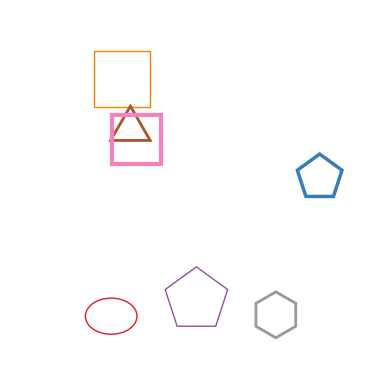[{"shape": "oval", "thickness": 1, "radius": 0.33, "center": [0.289, 0.179]}, {"shape": "pentagon", "thickness": 2.5, "radius": 0.3, "center": [0.83, 0.539]}, {"shape": "pentagon", "thickness": 1, "radius": 0.43, "center": [0.51, 0.222]}, {"shape": "square", "thickness": 1, "radius": 0.36, "center": [0.317, 0.795]}, {"shape": "triangle", "thickness": 2, "radius": 0.3, "center": [0.339, 0.665]}, {"shape": "square", "thickness": 3, "radius": 0.32, "center": [0.354, 0.638]}, {"shape": "hexagon", "thickness": 2, "radius": 0.3, "center": [0.716, 0.182]}]